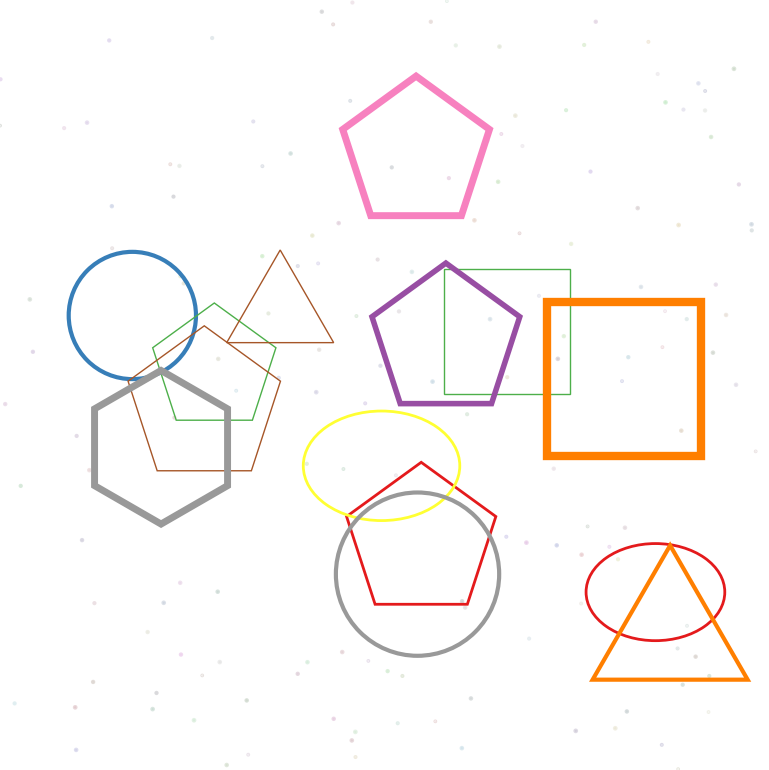[{"shape": "oval", "thickness": 1, "radius": 0.45, "center": [0.851, 0.231]}, {"shape": "pentagon", "thickness": 1, "radius": 0.51, "center": [0.547, 0.298]}, {"shape": "circle", "thickness": 1.5, "radius": 0.41, "center": [0.172, 0.59]}, {"shape": "square", "thickness": 0.5, "radius": 0.41, "center": [0.658, 0.569]}, {"shape": "pentagon", "thickness": 0.5, "radius": 0.42, "center": [0.278, 0.522]}, {"shape": "pentagon", "thickness": 2, "radius": 0.5, "center": [0.579, 0.557]}, {"shape": "triangle", "thickness": 1.5, "radius": 0.58, "center": [0.87, 0.175]}, {"shape": "square", "thickness": 3, "radius": 0.5, "center": [0.811, 0.508]}, {"shape": "oval", "thickness": 1, "radius": 0.51, "center": [0.495, 0.395]}, {"shape": "pentagon", "thickness": 0.5, "radius": 0.52, "center": [0.265, 0.473]}, {"shape": "triangle", "thickness": 0.5, "radius": 0.4, "center": [0.364, 0.595]}, {"shape": "pentagon", "thickness": 2.5, "radius": 0.5, "center": [0.54, 0.801]}, {"shape": "circle", "thickness": 1.5, "radius": 0.53, "center": [0.542, 0.254]}, {"shape": "hexagon", "thickness": 2.5, "radius": 0.5, "center": [0.209, 0.419]}]